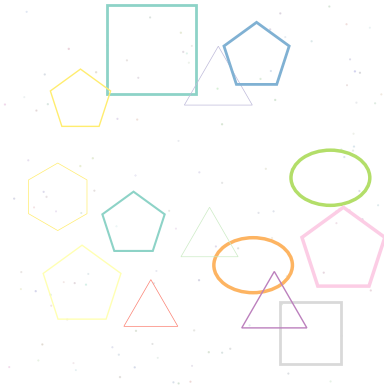[{"shape": "square", "thickness": 2, "radius": 0.58, "center": [0.393, 0.871]}, {"shape": "pentagon", "thickness": 1.5, "radius": 0.43, "center": [0.347, 0.417]}, {"shape": "pentagon", "thickness": 1, "radius": 0.53, "center": [0.213, 0.257]}, {"shape": "triangle", "thickness": 0.5, "radius": 0.51, "center": [0.567, 0.778]}, {"shape": "triangle", "thickness": 0.5, "radius": 0.4, "center": [0.392, 0.193]}, {"shape": "pentagon", "thickness": 2, "radius": 0.45, "center": [0.666, 0.853]}, {"shape": "oval", "thickness": 2.5, "radius": 0.51, "center": [0.658, 0.311]}, {"shape": "oval", "thickness": 2.5, "radius": 0.51, "center": [0.858, 0.538]}, {"shape": "pentagon", "thickness": 2.5, "radius": 0.57, "center": [0.892, 0.348]}, {"shape": "square", "thickness": 2, "radius": 0.4, "center": [0.807, 0.135]}, {"shape": "triangle", "thickness": 1, "radius": 0.49, "center": [0.712, 0.197]}, {"shape": "triangle", "thickness": 0.5, "radius": 0.43, "center": [0.544, 0.376]}, {"shape": "pentagon", "thickness": 1, "radius": 0.41, "center": [0.209, 0.738]}, {"shape": "hexagon", "thickness": 0.5, "radius": 0.44, "center": [0.15, 0.489]}]